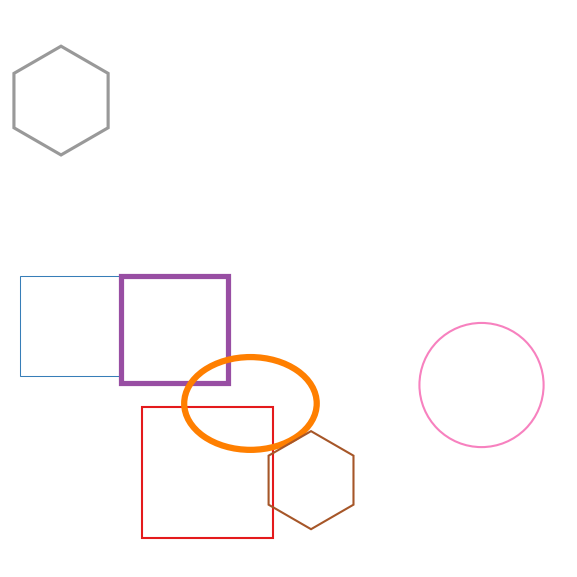[{"shape": "square", "thickness": 1, "radius": 0.57, "center": [0.359, 0.181]}, {"shape": "square", "thickness": 0.5, "radius": 0.43, "center": [0.121, 0.435]}, {"shape": "square", "thickness": 2.5, "radius": 0.46, "center": [0.303, 0.428]}, {"shape": "oval", "thickness": 3, "radius": 0.57, "center": [0.434, 0.3]}, {"shape": "hexagon", "thickness": 1, "radius": 0.42, "center": [0.539, 0.168]}, {"shape": "circle", "thickness": 1, "radius": 0.54, "center": [0.834, 0.332]}, {"shape": "hexagon", "thickness": 1.5, "radius": 0.47, "center": [0.106, 0.825]}]